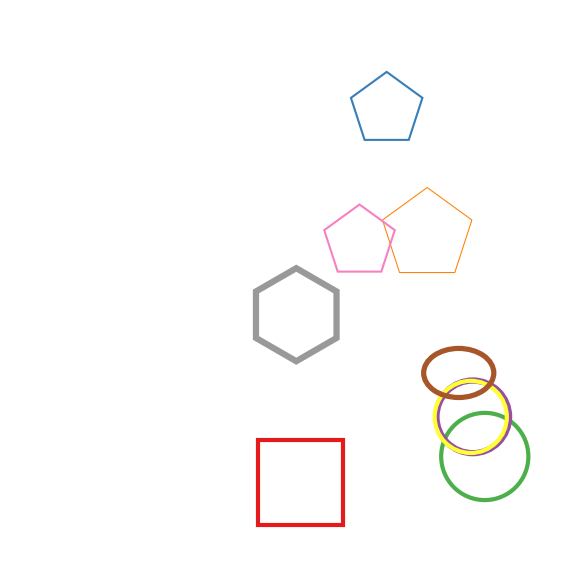[{"shape": "square", "thickness": 2, "radius": 0.37, "center": [0.52, 0.164]}, {"shape": "pentagon", "thickness": 1, "radius": 0.33, "center": [0.67, 0.81]}, {"shape": "circle", "thickness": 2, "radius": 0.38, "center": [0.839, 0.209]}, {"shape": "circle", "thickness": 3, "radius": 0.31, "center": [0.819, 0.277]}, {"shape": "pentagon", "thickness": 0.5, "radius": 0.41, "center": [0.74, 0.593]}, {"shape": "circle", "thickness": 2, "radius": 0.31, "center": [0.815, 0.277]}, {"shape": "oval", "thickness": 2.5, "radius": 0.3, "center": [0.794, 0.353]}, {"shape": "pentagon", "thickness": 1, "radius": 0.32, "center": [0.623, 0.581]}, {"shape": "hexagon", "thickness": 3, "radius": 0.4, "center": [0.513, 0.454]}]